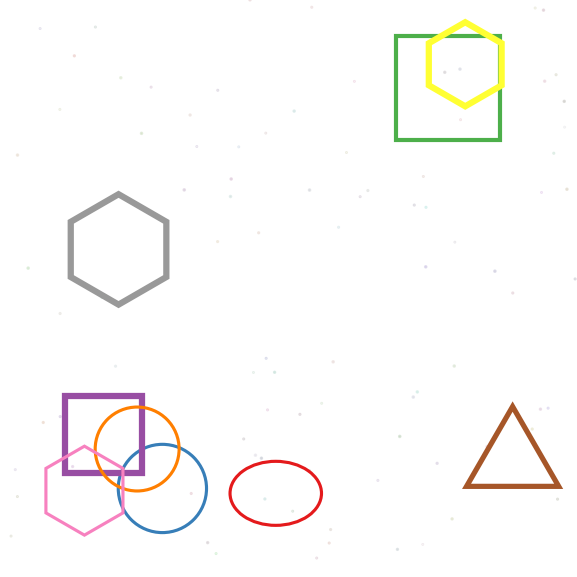[{"shape": "oval", "thickness": 1.5, "radius": 0.4, "center": [0.478, 0.145]}, {"shape": "circle", "thickness": 1.5, "radius": 0.38, "center": [0.281, 0.153]}, {"shape": "square", "thickness": 2, "radius": 0.45, "center": [0.775, 0.847]}, {"shape": "square", "thickness": 3, "radius": 0.33, "center": [0.179, 0.246]}, {"shape": "circle", "thickness": 1.5, "radius": 0.36, "center": [0.237, 0.222]}, {"shape": "hexagon", "thickness": 3, "radius": 0.36, "center": [0.806, 0.888]}, {"shape": "triangle", "thickness": 2.5, "radius": 0.46, "center": [0.888, 0.203]}, {"shape": "hexagon", "thickness": 1.5, "radius": 0.39, "center": [0.146, 0.15]}, {"shape": "hexagon", "thickness": 3, "radius": 0.48, "center": [0.205, 0.567]}]